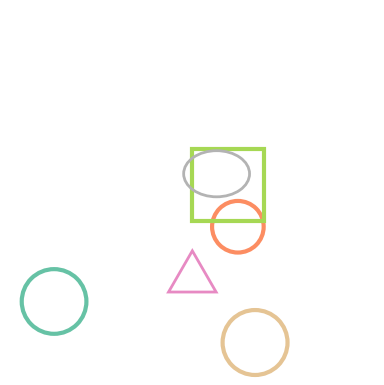[{"shape": "circle", "thickness": 3, "radius": 0.42, "center": [0.14, 0.217]}, {"shape": "circle", "thickness": 3, "radius": 0.34, "center": [0.618, 0.411]}, {"shape": "triangle", "thickness": 2, "radius": 0.36, "center": [0.5, 0.277]}, {"shape": "square", "thickness": 3, "radius": 0.47, "center": [0.592, 0.52]}, {"shape": "circle", "thickness": 3, "radius": 0.42, "center": [0.663, 0.11]}, {"shape": "oval", "thickness": 2, "radius": 0.43, "center": [0.563, 0.549]}]